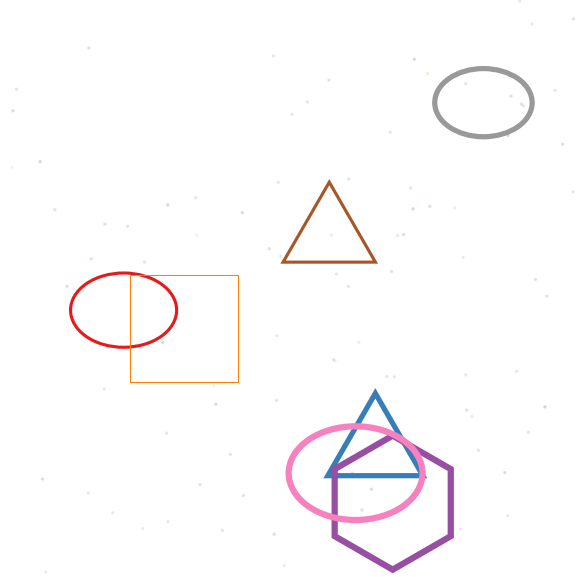[{"shape": "oval", "thickness": 1.5, "radius": 0.46, "center": [0.214, 0.462]}, {"shape": "triangle", "thickness": 2.5, "radius": 0.48, "center": [0.65, 0.223]}, {"shape": "hexagon", "thickness": 3, "radius": 0.58, "center": [0.68, 0.129]}, {"shape": "square", "thickness": 0.5, "radius": 0.47, "center": [0.318, 0.43]}, {"shape": "triangle", "thickness": 1.5, "radius": 0.46, "center": [0.57, 0.591]}, {"shape": "oval", "thickness": 3, "radius": 0.58, "center": [0.616, 0.18]}, {"shape": "oval", "thickness": 2.5, "radius": 0.42, "center": [0.837, 0.821]}]